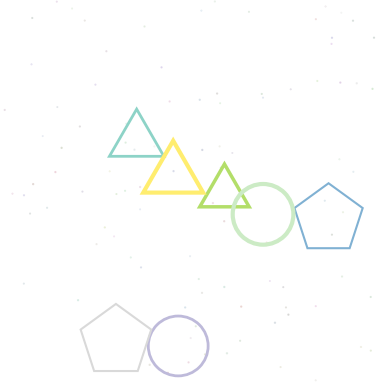[{"shape": "triangle", "thickness": 2, "radius": 0.41, "center": [0.355, 0.635]}, {"shape": "circle", "thickness": 2, "radius": 0.39, "center": [0.463, 0.101]}, {"shape": "pentagon", "thickness": 1.5, "radius": 0.47, "center": [0.853, 0.431]}, {"shape": "triangle", "thickness": 2.5, "radius": 0.37, "center": [0.583, 0.5]}, {"shape": "pentagon", "thickness": 1.5, "radius": 0.48, "center": [0.301, 0.114]}, {"shape": "circle", "thickness": 3, "radius": 0.39, "center": [0.683, 0.443]}, {"shape": "triangle", "thickness": 3, "radius": 0.45, "center": [0.45, 0.545]}]